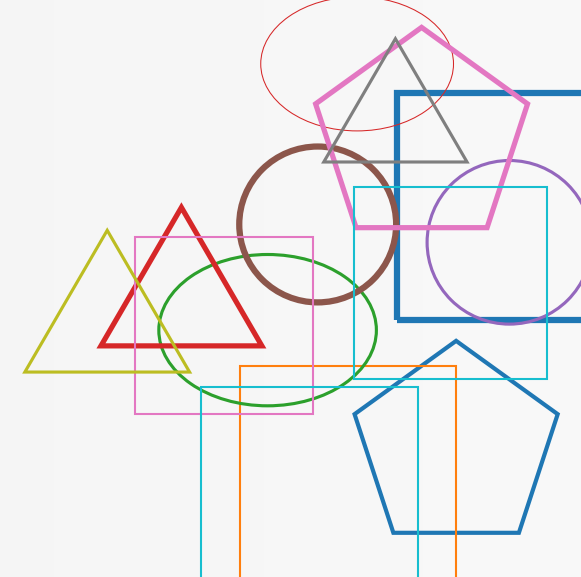[{"shape": "pentagon", "thickness": 2, "radius": 0.92, "center": [0.785, 0.225]}, {"shape": "square", "thickness": 3, "radius": 0.98, "center": [0.878, 0.642]}, {"shape": "square", "thickness": 1, "radius": 0.93, "center": [0.599, 0.179]}, {"shape": "oval", "thickness": 1.5, "radius": 0.94, "center": [0.46, 0.427]}, {"shape": "triangle", "thickness": 2.5, "radius": 0.8, "center": [0.312, 0.48]}, {"shape": "oval", "thickness": 0.5, "radius": 0.83, "center": [0.614, 0.889]}, {"shape": "circle", "thickness": 1.5, "radius": 0.71, "center": [0.876, 0.58]}, {"shape": "circle", "thickness": 3, "radius": 0.67, "center": [0.547, 0.61]}, {"shape": "pentagon", "thickness": 2.5, "radius": 0.96, "center": [0.725, 0.76]}, {"shape": "square", "thickness": 1, "radius": 0.76, "center": [0.385, 0.436]}, {"shape": "triangle", "thickness": 1.5, "radius": 0.71, "center": [0.68, 0.79]}, {"shape": "triangle", "thickness": 1.5, "radius": 0.82, "center": [0.184, 0.437]}, {"shape": "square", "thickness": 1, "radius": 0.83, "center": [0.775, 0.509]}, {"shape": "square", "thickness": 1, "radius": 0.94, "center": [0.533, 0.141]}]